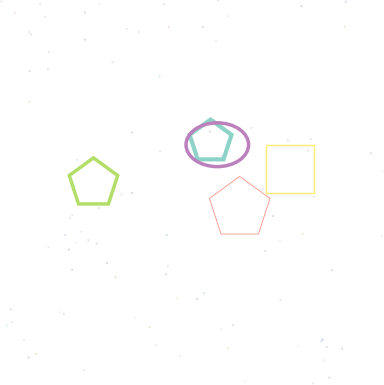[{"shape": "pentagon", "thickness": 3, "radius": 0.29, "center": [0.547, 0.632]}, {"shape": "pentagon", "thickness": 0.5, "radius": 0.41, "center": [0.623, 0.459]}, {"shape": "pentagon", "thickness": 2.5, "radius": 0.33, "center": [0.243, 0.524]}, {"shape": "oval", "thickness": 2.5, "radius": 0.41, "center": [0.564, 0.624]}, {"shape": "square", "thickness": 1, "radius": 0.31, "center": [0.753, 0.56]}]